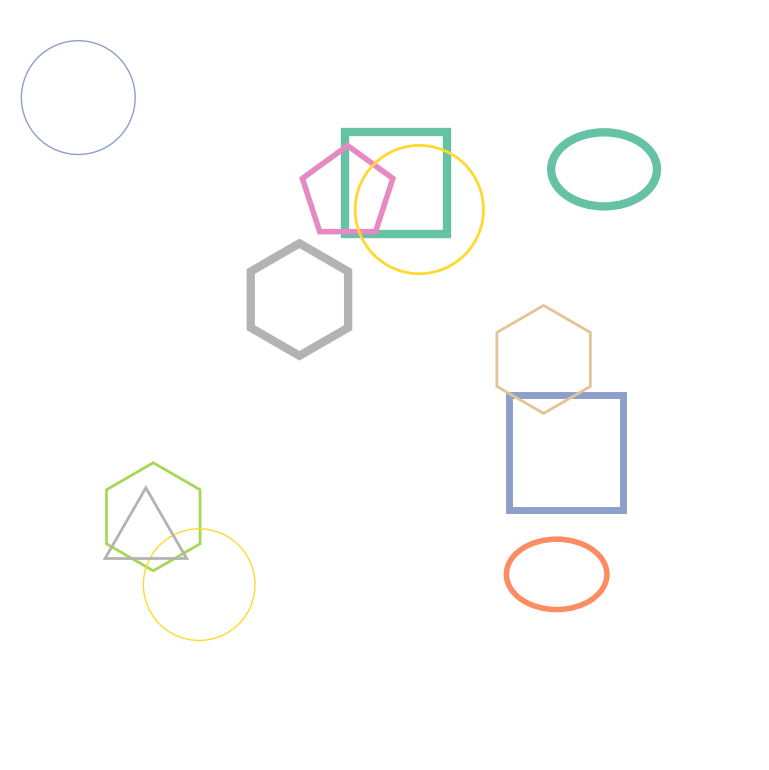[{"shape": "oval", "thickness": 3, "radius": 0.34, "center": [0.785, 0.78]}, {"shape": "square", "thickness": 3, "radius": 0.33, "center": [0.515, 0.762]}, {"shape": "oval", "thickness": 2, "radius": 0.33, "center": [0.723, 0.254]}, {"shape": "square", "thickness": 2.5, "radius": 0.37, "center": [0.735, 0.413]}, {"shape": "circle", "thickness": 0.5, "radius": 0.37, "center": [0.102, 0.873]}, {"shape": "pentagon", "thickness": 2, "radius": 0.31, "center": [0.451, 0.749]}, {"shape": "hexagon", "thickness": 1, "radius": 0.35, "center": [0.199, 0.329]}, {"shape": "circle", "thickness": 1, "radius": 0.42, "center": [0.545, 0.728]}, {"shape": "circle", "thickness": 0.5, "radius": 0.36, "center": [0.259, 0.241]}, {"shape": "hexagon", "thickness": 1, "radius": 0.35, "center": [0.706, 0.533]}, {"shape": "hexagon", "thickness": 3, "radius": 0.36, "center": [0.389, 0.611]}, {"shape": "triangle", "thickness": 1, "radius": 0.31, "center": [0.189, 0.305]}]